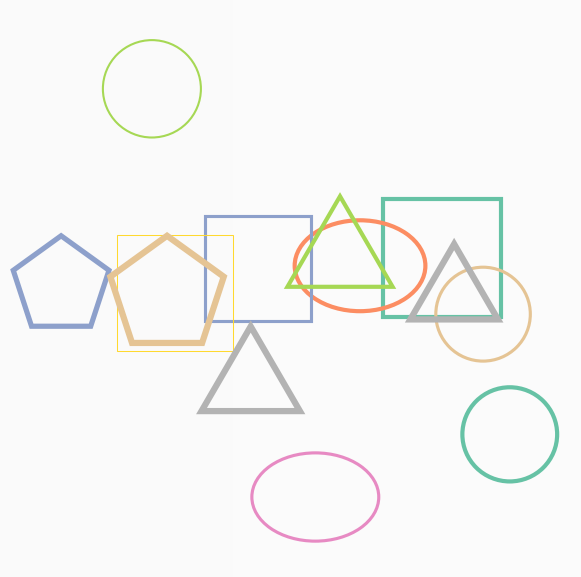[{"shape": "square", "thickness": 2, "radius": 0.51, "center": [0.761, 0.553]}, {"shape": "circle", "thickness": 2, "radius": 0.41, "center": [0.877, 0.247]}, {"shape": "oval", "thickness": 2, "radius": 0.56, "center": [0.619, 0.539]}, {"shape": "pentagon", "thickness": 2.5, "radius": 0.43, "center": [0.105, 0.504]}, {"shape": "square", "thickness": 1.5, "radius": 0.45, "center": [0.444, 0.535]}, {"shape": "oval", "thickness": 1.5, "radius": 0.55, "center": [0.542, 0.139]}, {"shape": "circle", "thickness": 1, "radius": 0.42, "center": [0.261, 0.845]}, {"shape": "triangle", "thickness": 2, "radius": 0.52, "center": [0.585, 0.555]}, {"shape": "square", "thickness": 0.5, "radius": 0.5, "center": [0.301, 0.492]}, {"shape": "circle", "thickness": 1.5, "radius": 0.41, "center": [0.831, 0.455]}, {"shape": "pentagon", "thickness": 3, "radius": 0.51, "center": [0.287, 0.488]}, {"shape": "triangle", "thickness": 3, "radius": 0.49, "center": [0.431, 0.336]}, {"shape": "triangle", "thickness": 3, "radius": 0.44, "center": [0.781, 0.49]}]